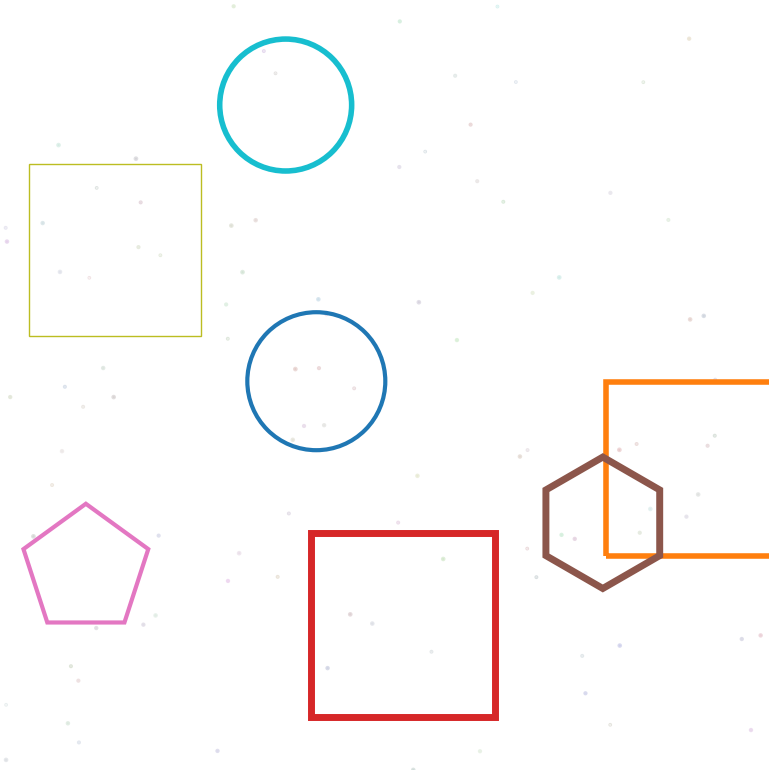[{"shape": "circle", "thickness": 1.5, "radius": 0.45, "center": [0.411, 0.505]}, {"shape": "square", "thickness": 2, "radius": 0.57, "center": [0.9, 0.391]}, {"shape": "square", "thickness": 2.5, "radius": 0.6, "center": [0.523, 0.188]}, {"shape": "hexagon", "thickness": 2.5, "radius": 0.43, "center": [0.783, 0.321]}, {"shape": "pentagon", "thickness": 1.5, "radius": 0.43, "center": [0.112, 0.261]}, {"shape": "square", "thickness": 0.5, "radius": 0.56, "center": [0.15, 0.676]}, {"shape": "circle", "thickness": 2, "radius": 0.43, "center": [0.371, 0.864]}]